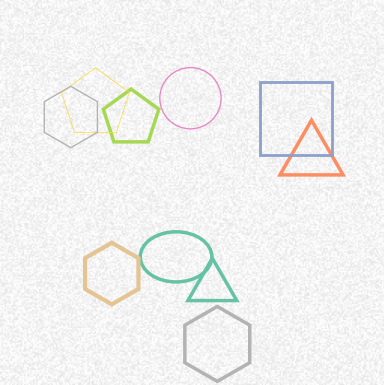[{"shape": "triangle", "thickness": 2.5, "radius": 0.37, "center": [0.552, 0.256]}, {"shape": "oval", "thickness": 2.5, "radius": 0.47, "center": [0.457, 0.333]}, {"shape": "triangle", "thickness": 2.5, "radius": 0.47, "center": [0.809, 0.593]}, {"shape": "square", "thickness": 2, "radius": 0.47, "center": [0.769, 0.693]}, {"shape": "circle", "thickness": 1, "radius": 0.4, "center": [0.495, 0.745]}, {"shape": "pentagon", "thickness": 2.5, "radius": 0.38, "center": [0.34, 0.693]}, {"shape": "pentagon", "thickness": 0.5, "radius": 0.46, "center": [0.248, 0.731]}, {"shape": "hexagon", "thickness": 3, "radius": 0.4, "center": [0.29, 0.289]}, {"shape": "hexagon", "thickness": 2.5, "radius": 0.49, "center": [0.564, 0.107]}, {"shape": "hexagon", "thickness": 1, "radius": 0.4, "center": [0.184, 0.696]}]